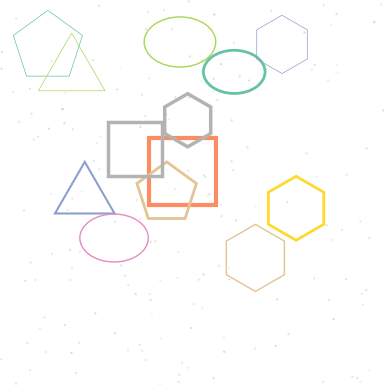[{"shape": "oval", "thickness": 2, "radius": 0.4, "center": [0.608, 0.813]}, {"shape": "pentagon", "thickness": 0.5, "radius": 0.47, "center": [0.124, 0.879]}, {"shape": "square", "thickness": 3, "radius": 0.44, "center": [0.474, 0.553]}, {"shape": "hexagon", "thickness": 0.5, "radius": 0.38, "center": [0.732, 0.885]}, {"shape": "triangle", "thickness": 1.5, "radius": 0.45, "center": [0.22, 0.49]}, {"shape": "oval", "thickness": 1, "radius": 0.44, "center": [0.296, 0.382]}, {"shape": "oval", "thickness": 1, "radius": 0.46, "center": [0.467, 0.891]}, {"shape": "triangle", "thickness": 0.5, "radius": 0.5, "center": [0.186, 0.814]}, {"shape": "hexagon", "thickness": 2, "radius": 0.42, "center": [0.769, 0.459]}, {"shape": "hexagon", "thickness": 1, "radius": 0.44, "center": [0.663, 0.33]}, {"shape": "pentagon", "thickness": 2, "radius": 0.41, "center": [0.433, 0.498]}, {"shape": "hexagon", "thickness": 2.5, "radius": 0.34, "center": [0.488, 0.688]}, {"shape": "square", "thickness": 2.5, "radius": 0.35, "center": [0.35, 0.612]}]